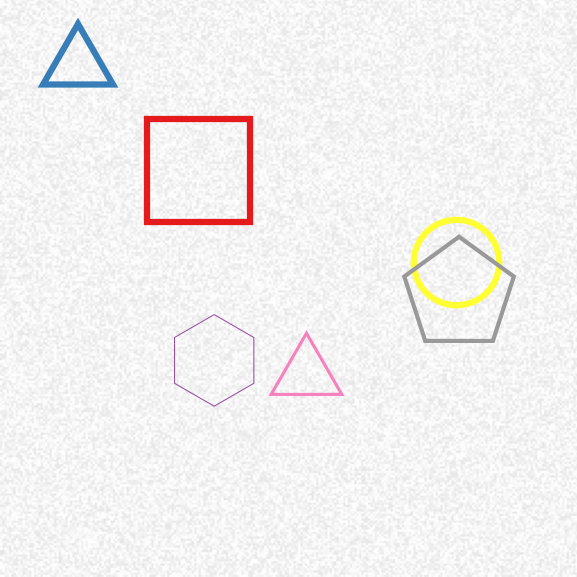[{"shape": "square", "thickness": 3, "radius": 0.45, "center": [0.343, 0.704]}, {"shape": "triangle", "thickness": 3, "radius": 0.35, "center": [0.135, 0.888]}, {"shape": "hexagon", "thickness": 0.5, "radius": 0.4, "center": [0.371, 0.375]}, {"shape": "circle", "thickness": 3, "radius": 0.37, "center": [0.79, 0.545]}, {"shape": "triangle", "thickness": 1.5, "radius": 0.35, "center": [0.531, 0.351]}, {"shape": "pentagon", "thickness": 2, "radius": 0.5, "center": [0.795, 0.489]}]